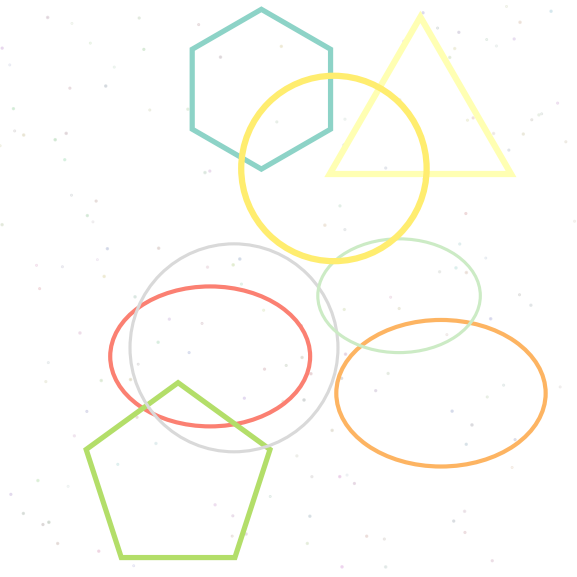[{"shape": "hexagon", "thickness": 2.5, "radius": 0.69, "center": [0.453, 0.845]}, {"shape": "triangle", "thickness": 3, "radius": 0.91, "center": [0.728, 0.788]}, {"shape": "oval", "thickness": 2, "radius": 0.87, "center": [0.364, 0.382]}, {"shape": "oval", "thickness": 2, "radius": 0.91, "center": [0.764, 0.318]}, {"shape": "pentagon", "thickness": 2.5, "radius": 0.84, "center": [0.308, 0.169]}, {"shape": "circle", "thickness": 1.5, "radius": 0.9, "center": [0.405, 0.397]}, {"shape": "oval", "thickness": 1.5, "radius": 0.7, "center": [0.691, 0.487]}, {"shape": "circle", "thickness": 3, "radius": 0.8, "center": [0.578, 0.707]}]